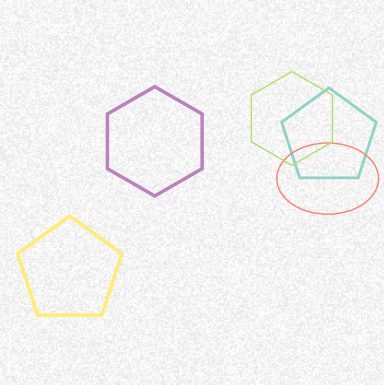[{"shape": "pentagon", "thickness": 2, "radius": 0.65, "center": [0.854, 0.643]}, {"shape": "oval", "thickness": 1, "radius": 0.66, "center": [0.851, 0.536]}, {"shape": "hexagon", "thickness": 1, "radius": 0.61, "center": [0.758, 0.692]}, {"shape": "hexagon", "thickness": 2.5, "radius": 0.71, "center": [0.402, 0.633]}, {"shape": "pentagon", "thickness": 2.5, "radius": 0.71, "center": [0.181, 0.297]}]